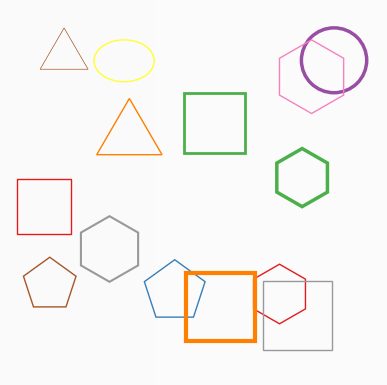[{"shape": "hexagon", "thickness": 1, "radius": 0.39, "center": [0.721, 0.236]}, {"shape": "square", "thickness": 1, "radius": 0.35, "center": [0.113, 0.464]}, {"shape": "pentagon", "thickness": 1, "radius": 0.41, "center": [0.451, 0.243]}, {"shape": "square", "thickness": 2, "radius": 0.39, "center": [0.553, 0.681]}, {"shape": "hexagon", "thickness": 2.5, "radius": 0.38, "center": [0.78, 0.539]}, {"shape": "circle", "thickness": 2.5, "radius": 0.42, "center": [0.862, 0.843]}, {"shape": "square", "thickness": 3, "radius": 0.45, "center": [0.568, 0.203]}, {"shape": "triangle", "thickness": 1, "radius": 0.49, "center": [0.334, 0.647]}, {"shape": "oval", "thickness": 1, "radius": 0.39, "center": [0.32, 0.842]}, {"shape": "pentagon", "thickness": 1, "radius": 0.36, "center": [0.128, 0.261]}, {"shape": "triangle", "thickness": 0.5, "radius": 0.36, "center": [0.165, 0.856]}, {"shape": "hexagon", "thickness": 1, "radius": 0.48, "center": [0.804, 0.801]}, {"shape": "square", "thickness": 1, "radius": 0.45, "center": [0.767, 0.181]}, {"shape": "hexagon", "thickness": 1.5, "radius": 0.43, "center": [0.283, 0.353]}]